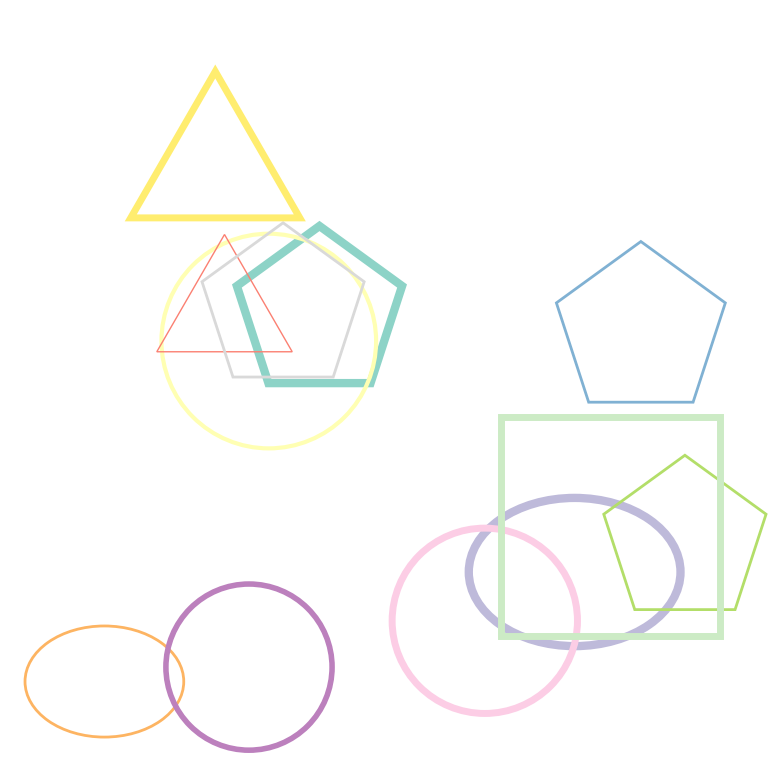[{"shape": "pentagon", "thickness": 3, "radius": 0.56, "center": [0.415, 0.594]}, {"shape": "circle", "thickness": 1.5, "radius": 0.7, "center": [0.349, 0.557]}, {"shape": "oval", "thickness": 3, "radius": 0.69, "center": [0.746, 0.257]}, {"shape": "triangle", "thickness": 0.5, "radius": 0.51, "center": [0.292, 0.594]}, {"shape": "pentagon", "thickness": 1, "radius": 0.58, "center": [0.832, 0.571]}, {"shape": "oval", "thickness": 1, "radius": 0.52, "center": [0.136, 0.115]}, {"shape": "pentagon", "thickness": 1, "radius": 0.55, "center": [0.889, 0.298]}, {"shape": "circle", "thickness": 2.5, "radius": 0.6, "center": [0.63, 0.194]}, {"shape": "pentagon", "thickness": 1, "radius": 0.55, "center": [0.368, 0.6]}, {"shape": "circle", "thickness": 2, "radius": 0.54, "center": [0.323, 0.134]}, {"shape": "square", "thickness": 2.5, "radius": 0.71, "center": [0.793, 0.316]}, {"shape": "triangle", "thickness": 2.5, "radius": 0.63, "center": [0.28, 0.78]}]